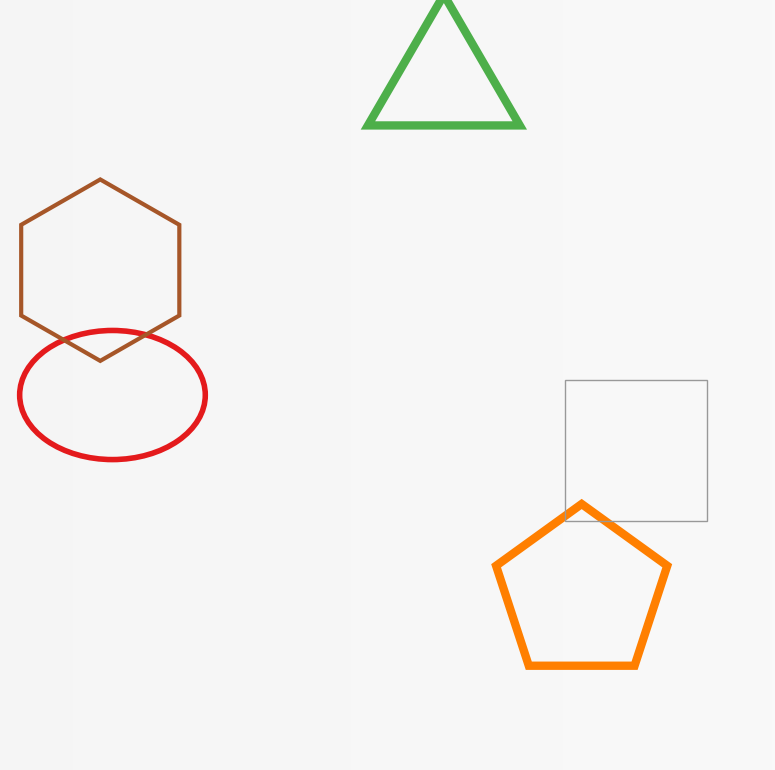[{"shape": "oval", "thickness": 2, "radius": 0.6, "center": [0.145, 0.487]}, {"shape": "triangle", "thickness": 3, "radius": 0.57, "center": [0.573, 0.894]}, {"shape": "pentagon", "thickness": 3, "radius": 0.58, "center": [0.751, 0.229]}, {"shape": "hexagon", "thickness": 1.5, "radius": 0.59, "center": [0.129, 0.649]}, {"shape": "square", "thickness": 0.5, "radius": 0.46, "center": [0.82, 0.415]}]